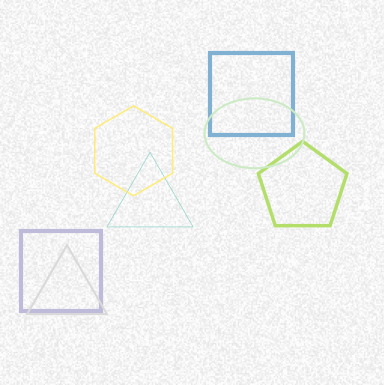[{"shape": "triangle", "thickness": 0.5, "radius": 0.65, "center": [0.39, 0.475]}, {"shape": "square", "thickness": 3, "radius": 0.52, "center": [0.159, 0.295]}, {"shape": "square", "thickness": 3, "radius": 0.54, "center": [0.653, 0.756]}, {"shape": "pentagon", "thickness": 2.5, "radius": 0.61, "center": [0.786, 0.512]}, {"shape": "triangle", "thickness": 1.5, "radius": 0.6, "center": [0.174, 0.244]}, {"shape": "oval", "thickness": 1.5, "radius": 0.65, "center": [0.661, 0.654]}, {"shape": "hexagon", "thickness": 1, "radius": 0.58, "center": [0.347, 0.608]}]